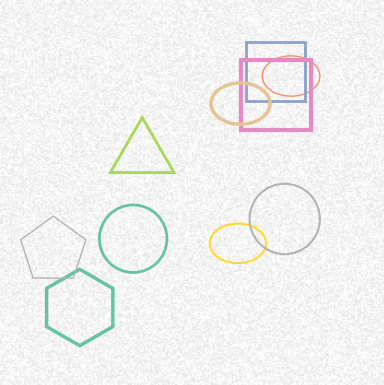[{"shape": "hexagon", "thickness": 2.5, "radius": 0.5, "center": [0.207, 0.201]}, {"shape": "circle", "thickness": 2, "radius": 0.44, "center": [0.346, 0.38]}, {"shape": "oval", "thickness": 1, "radius": 0.37, "center": [0.756, 0.802]}, {"shape": "square", "thickness": 2, "radius": 0.38, "center": [0.715, 0.815]}, {"shape": "square", "thickness": 3, "radius": 0.45, "center": [0.716, 0.753]}, {"shape": "triangle", "thickness": 2, "radius": 0.48, "center": [0.369, 0.6]}, {"shape": "oval", "thickness": 1.5, "radius": 0.37, "center": [0.618, 0.368]}, {"shape": "oval", "thickness": 2.5, "radius": 0.38, "center": [0.625, 0.731]}, {"shape": "pentagon", "thickness": 1, "radius": 0.44, "center": [0.138, 0.35]}, {"shape": "circle", "thickness": 1.5, "radius": 0.46, "center": [0.74, 0.431]}]